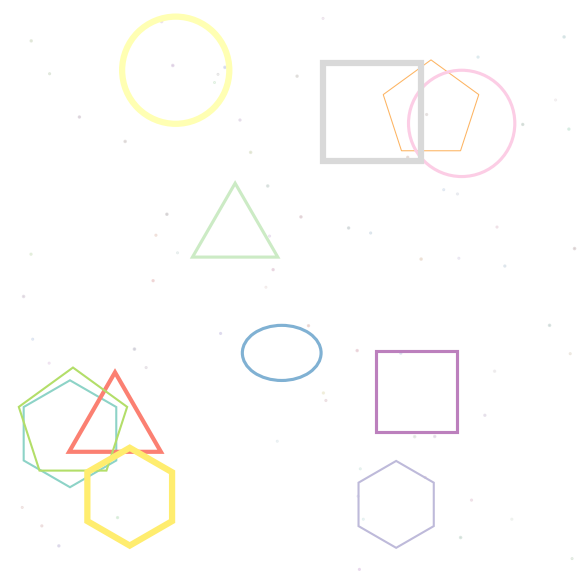[{"shape": "hexagon", "thickness": 1, "radius": 0.46, "center": [0.121, 0.248]}, {"shape": "circle", "thickness": 3, "radius": 0.46, "center": [0.304, 0.878]}, {"shape": "hexagon", "thickness": 1, "radius": 0.38, "center": [0.686, 0.126]}, {"shape": "triangle", "thickness": 2, "radius": 0.46, "center": [0.199, 0.263]}, {"shape": "oval", "thickness": 1.5, "radius": 0.34, "center": [0.488, 0.388]}, {"shape": "pentagon", "thickness": 0.5, "radius": 0.43, "center": [0.746, 0.808]}, {"shape": "pentagon", "thickness": 1, "radius": 0.49, "center": [0.126, 0.264]}, {"shape": "circle", "thickness": 1.5, "radius": 0.46, "center": [0.799, 0.785]}, {"shape": "square", "thickness": 3, "radius": 0.42, "center": [0.644, 0.805]}, {"shape": "square", "thickness": 1.5, "radius": 0.35, "center": [0.721, 0.321]}, {"shape": "triangle", "thickness": 1.5, "radius": 0.43, "center": [0.407, 0.597]}, {"shape": "hexagon", "thickness": 3, "radius": 0.42, "center": [0.225, 0.139]}]